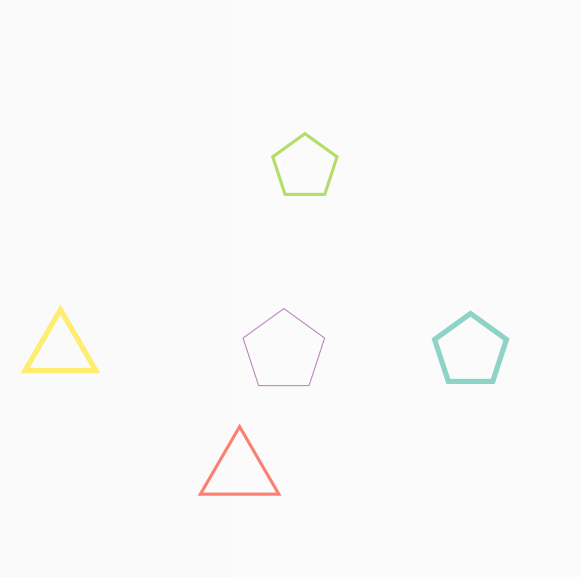[{"shape": "pentagon", "thickness": 2.5, "radius": 0.32, "center": [0.81, 0.391]}, {"shape": "triangle", "thickness": 1.5, "radius": 0.39, "center": [0.412, 0.182]}, {"shape": "pentagon", "thickness": 1.5, "radius": 0.29, "center": [0.525, 0.71]}, {"shape": "pentagon", "thickness": 0.5, "radius": 0.37, "center": [0.488, 0.391]}, {"shape": "triangle", "thickness": 2.5, "radius": 0.35, "center": [0.104, 0.393]}]